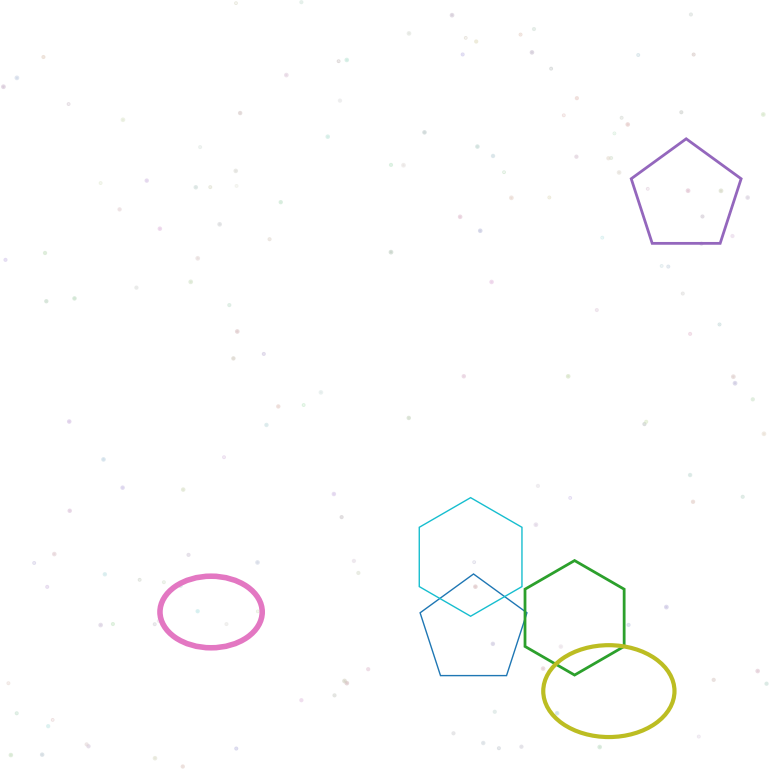[{"shape": "pentagon", "thickness": 0.5, "radius": 0.36, "center": [0.615, 0.182]}, {"shape": "hexagon", "thickness": 1, "radius": 0.37, "center": [0.746, 0.198]}, {"shape": "pentagon", "thickness": 1, "radius": 0.38, "center": [0.891, 0.745]}, {"shape": "oval", "thickness": 2, "radius": 0.33, "center": [0.274, 0.205]}, {"shape": "oval", "thickness": 1.5, "radius": 0.43, "center": [0.791, 0.102]}, {"shape": "hexagon", "thickness": 0.5, "radius": 0.38, "center": [0.611, 0.277]}]